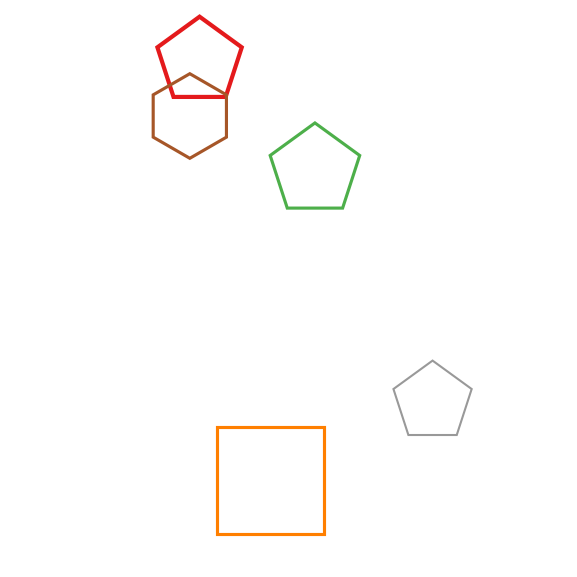[{"shape": "pentagon", "thickness": 2, "radius": 0.38, "center": [0.346, 0.893]}, {"shape": "pentagon", "thickness": 1.5, "radius": 0.41, "center": [0.545, 0.705]}, {"shape": "square", "thickness": 1.5, "radius": 0.46, "center": [0.469, 0.167]}, {"shape": "hexagon", "thickness": 1.5, "radius": 0.37, "center": [0.329, 0.798]}, {"shape": "pentagon", "thickness": 1, "radius": 0.36, "center": [0.749, 0.303]}]